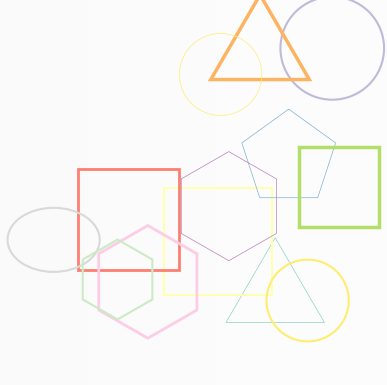[{"shape": "triangle", "thickness": 0.5, "radius": 0.73, "center": [0.71, 0.236]}, {"shape": "square", "thickness": 1.5, "radius": 0.7, "center": [0.562, 0.373]}, {"shape": "circle", "thickness": 1.5, "radius": 0.67, "center": [0.857, 0.875]}, {"shape": "square", "thickness": 2, "radius": 0.65, "center": [0.331, 0.43]}, {"shape": "pentagon", "thickness": 0.5, "radius": 0.64, "center": [0.745, 0.589]}, {"shape": "triangle", "thickness": 2.5, "radius": 0.73, "center": [0.671, 0.867]}, {"shape": "square", "thickness": 2.5, "radius": 0.52, "center": [0.876, 0.515]}, {"shape": "hexagon", "thickness": 2, "radius": 0.73, "center": [0.381, 0.268]}, {"shape": "oval", "thickness": 1.5, "radius": 0.59, "center": [0.138, 0.377]}, {"shape": "hexagon", "thickness": 0.5, "radius": 0.71, "center": [0.591, 0.464]}, {"shape": "hexagon", "thickness": 1.5, "radius": 0.52, "center": [0.303, 0.274]}, {"shape": "circle", "thickness": 1.5, "radius": 0.53, "center": [0.794, 0.219]}, {"shape": "circle", "thickness": 0.5, "radius": 0.53, "center": [0.569, 0.807]}]